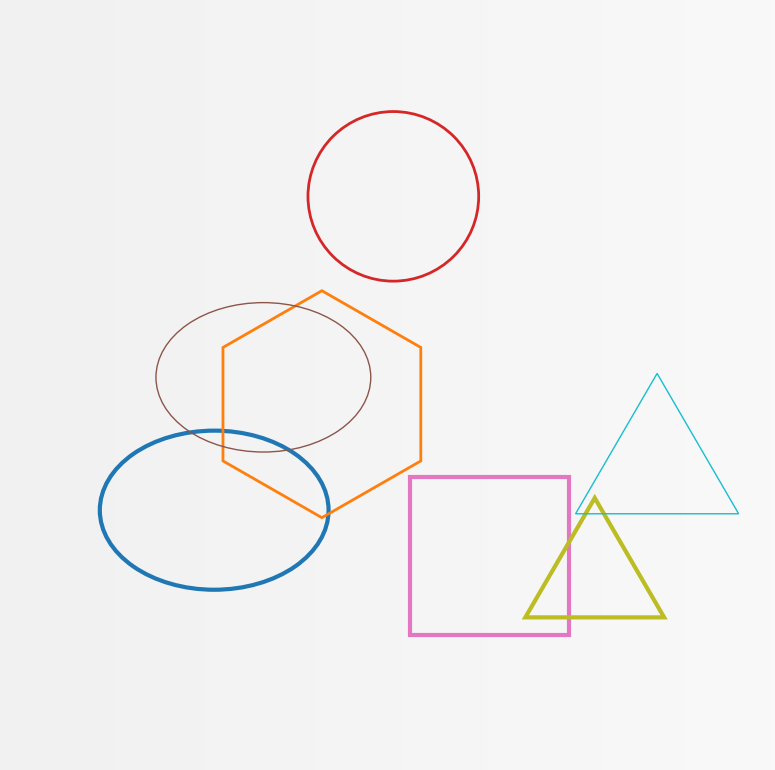[{"shape": "oval", "thickness": 1.5, "radius": 0.74, "center": [0.276, 0.337]}, {"shape": "hexagon", "thickness": 1, "radius": 0.74, "center": [0.415, 0.475]}, {"shape": "circle", "thickness": 1, "radius": 0.55, "center": [0.508, 0.745]}, {"shape": "oval", "thickness": 0.5, "radius": 0.69, "center": [0.34, 0.51]}, {"shape": "square", "thickness": 1.5, "radius": 0.51, "center": [0.631, 0.278]}, {"shape": "triangle", "thickness": 1.5, "radius": 0.52, "center": [0.767, 0.25]}, {"shape": "triangle", "thickness": 0.5, "radius": 0.61, "center": [0.848, 0.394]}]